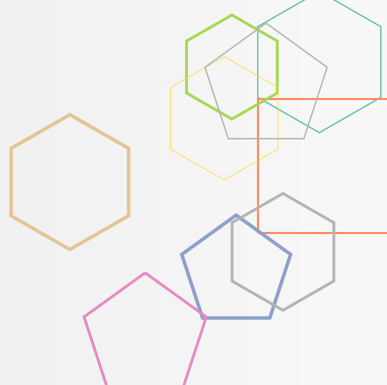[{"shape": "hexagon", "thickness": 1, "radius": 0.92, "center": [0.824, 0.839]}, {"shape": "square", "thickness": 1.5, "radius": 0.87, "center": [0.841, 0.568]}, {"shape": "pentagon", "thickness": 2.5, "radius": 0.74, "center": [0.61, 0.294]}, {"shape": "pentagon", "thickness": 2, "radius": 0.83, "center": [0.375, 0.126]}, {"shape": "hexagon", "thickness": 2, "radius": 0.68, "center": [0.599, 0.826]}, {"shape": "hexagon", "thickness": 0.5, "radius": 0.8, "center": [0.579, 0.693]}, {"shape": "hexagon", "thickness": 2.5, "radius": 0.88, "center": [0.18, 0.527]}, {"shape": "hexagon", "thickness": 2, "radius": 0.76, "center": [0.73, 0.346]}, {"shape": "pentagon", "thickness": 1, "radius": 0.83, "center": [0.687, 0.774]}]